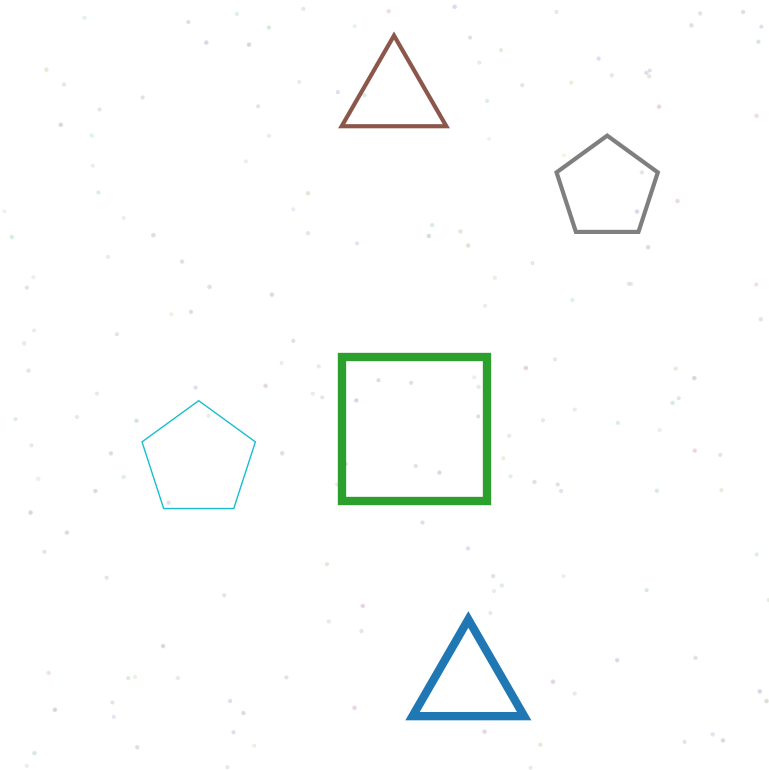[{"shape": "triangle", "thickness": 3, "radius": 0.42, "center": [0.608, 0.112]}, {"shape": "square", "thickness": 3, "radius": 0.47, "center": [0.538, 0.443]}, {"shape": "triangle", "thickness": 1.5, "radius": 0.39, "center": [0.512, 0.875]}, {"shape": "pentagon", "thickness": 1.5, "radius": 0.35, "center": [0.789, 0.755]}, {"shape": "pentagon", "thickness": 0.5, "radius": 0.39, "center": [0.258, 0.402]}]